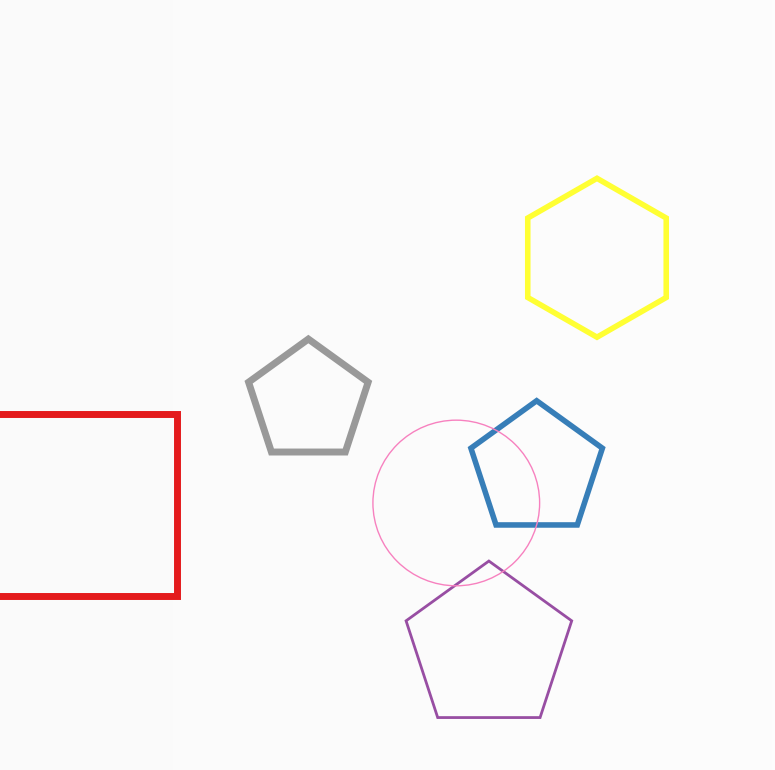[{"shape": "square", "thickness": 2.5, "radius": 0.59, "center": [0.11, 0.344]}, {"shape": "pentagon", "thickness": 2, "radius": 0.45, "center": [0.692, 0.39]}, {"shape": "pentagon", "thickness": 1, "radius": 0.56, "center": [0.631, 0.159]}, {"shape": "hexagon", "thickness": 2, "radius": 0.52, "center": [0.77, 0.665]}, {"shape": "circle", "thickness": 0.5, "radius": 0.54, "center": [0.589, 0.347]}, {"shape": "pentagon", "thickness": 2.5, "radius": 0.41, "center": [0.398, 0.479]}]